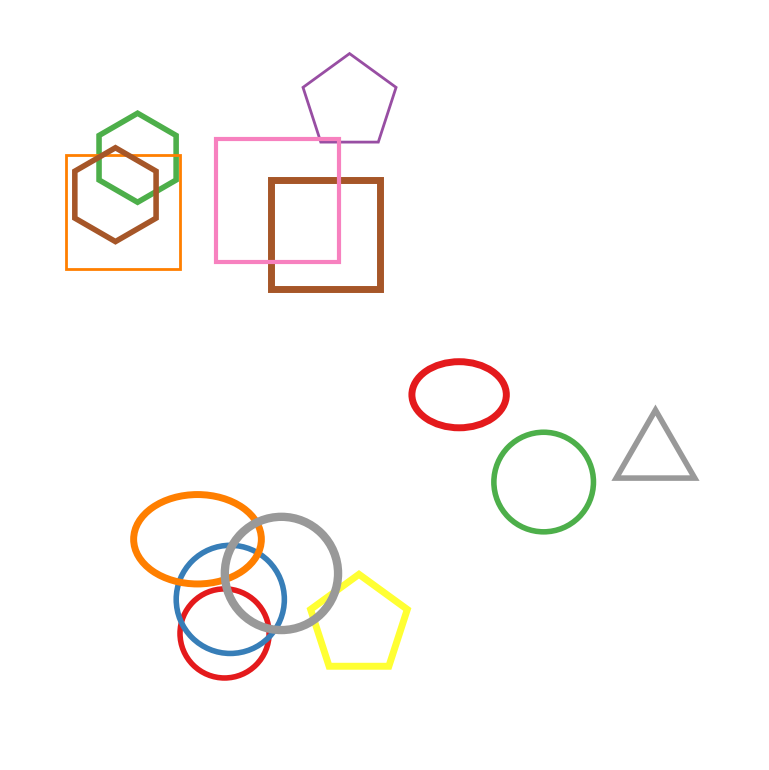[{"shape": "oval", "thickness": 2.5, "radius": 0.31, "center": [0.596, 0.487]}, {"shape": "circle", "thickness": 2, "radius": 0.29, "center": [0.292, 0.177]}, {"shape": "circle", "thickness": 2, "radius": 0.35, "center": [0.299, 0.222]}, {"shape": "circle", "thickness": 2, "radius": 0.32, "center": [0.706, 0.374]}, {"shape": "hexagon", "thickness": 2, "radius": 0.29, "center": [0.179, 0.795]}, {"shape": "pentagon", "thickness": 1, "radius": 0.32, "center": [0.454, 0.867]}, {"shape": "square", "thickness": 1, "radius": 0.37, "center": [0.16, 0.725]}, {"shape": "oval", "thickness": 2.5, "radius": 0.41, "center": [0.256, 0.3]}, {"shape": "pentagon", "thickness": 2.5, "radius": 0.33, "center": [0.466, 0.188]}, {"shape": "square", "thickness": 2.5, "radius": 0.36, "center": [0.423, 0.695]}, {"shape": "hexagon", "thickness": 2, "radius": 0.3, "center": [0.15, 0.747]}, {"shape": "square", "thickness": 1.5, "radius": 0.4, "center": [0.36, 0.739]}, {"shape": "triangle", "thickness": 2, "radius": 0.29, "center": [0.851, 0.409]}, {"shape": "circle", "thickness": 3, "radius": 0.37, "center": [0.366, 0.255]}]